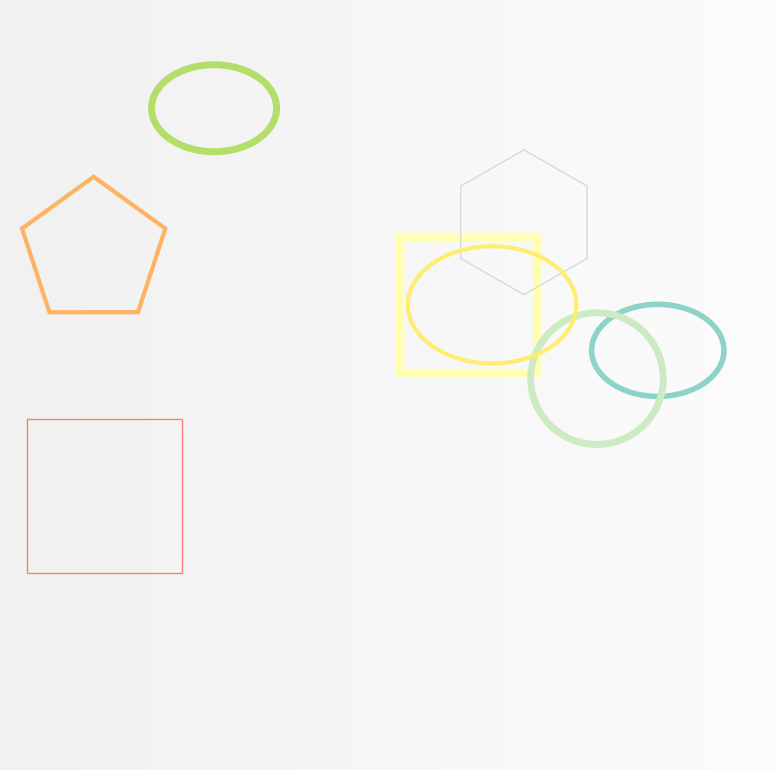[{"shape": "oval", "thickness": 2, "radius": 0.43, "center": [0.849, 0.545]}, {"shape": "square", "thickness": 3, "radius": 0.44, "center": [0.605, 0.604]}, {"shape": "square", "thickness": 0.5, "radius": 0.5, "center": [0.135, 0.356]}, {"shape": "pentagon", "thickness": 1.5, "radius": 0.49, "center": [0.121, 0.673]}, {"shape": "oval", "thickness": 2.5, "radius": 0.4, "center": [0.276, 0.859]}, {"shape": "hexagon", "thickness": 0.5, "radius": 0.47, "center": [0.676, 0.711]}, {"shape": "circle", "thickness": 2.5, "radius": 0.43, "center": [0.77, 0.508]}, {"shape": "oval", "thickness": 1.5, "radius": 0.54, "center": [0.635, 0.604]}]